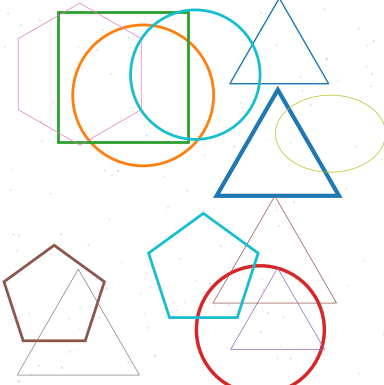[{"shape": "triangle", "thickness": 3, "radius": 0.92, "center": [0.722, 0.583]}, {"shape": "triangle", "thickness": 1, "radius": 0.74, "center": [0.725, 0.857]}, {"shape": "circle", "thickness": 2, "radius": 0.91, "center": [0.372, 0.752]}, {"shape": "square", "thickness": 2, "radius": 0.84, "center": [0.319, 0.8]}, {"shape": "circle", "thickness": 2.5, "radius": 0.83, "center": [0.676, 0.143]}, {"shape": "triangle", "thickness": 0.5, "radius": 0.71, "center": [0.721, 0.163]}, {"shape": "pentagon", "thickness": 2, "radius": 0.69, "center": [0.141, 0.226]}, {"shape": "triangle", "thickness": 0.5, "radius": 0.93, "center": [0.714, 0.305]}, {"shape": "hexagon", "thickness": 0.5, "radius": 0.92, "center": [0.207, 0.807]}, {"shape": "triangle", "thickness": 0.5, "radius": 0.92, "center": [0.203, 0.117]}, {"shape": "oval", "thickness": 0.5, "radius": 0.71, "center": [0.858, 0.653]}, {"shape": "pentagon", "thickness": 2, "radius": 0.75, "center": [0.528, 0.296]}, {"shape": "circle", "thickness": 2, "radius": 0.84, "center": [0.507, 0.806]}]